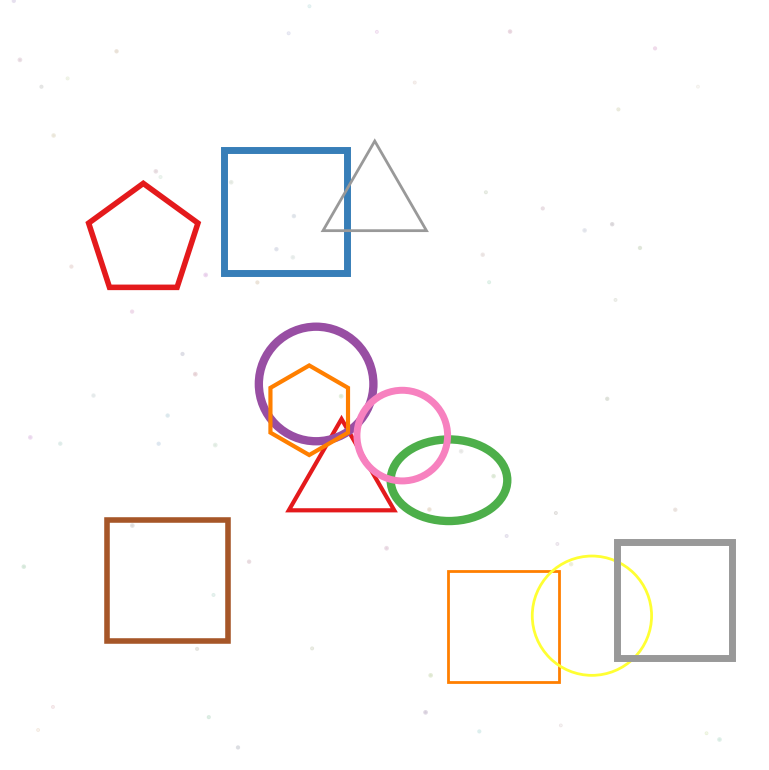[{"shape": "pentagon", "thickness": 2, "radius": 0.37, "center": [0.186, 0.687]}, {"shape": "triangle", "thickness": 1.5, "radius": 0.4, "center": [0.444, 0.377]}, {"shape": "square", "thickness": 2.5, "radius": 0.4, "center": [0.37, 0.725]}, {"shape": "oval", "thickness": 3, "radius": 0.38, "center": [0.583, 0.376]}, {"shape": "circle", "thickness": 3, "radius": 0.37, "center": [0.411, 0.501]}, {"shape": "hexagon", "thickness": 1.5, "radius": 0.29, "center": [0.402, 0.467]}, {"shape": "square", "thickness": 1, "radius": 0.36, "center": [0.653, 0.187]}, {"shape": "circle", "thickness": 1, "radius": 0.39, "center": [0.769, 0.2]}, {"shape": "square", "thickness": 2, "radius": 0.39, "center": [0.217, 0.246]}, {"shape": "circle", "thickness": 2.5, "radius": 0.29, "center": [0.522, 0.434]}, {"shape": "triangle", "thickness": 1, "radius": 0.39, "center": [0.487, 0.739]}, {"shape": "square", "thickness": 2.5, "radius": 0.38, "center": [0.876, 0.221]}]